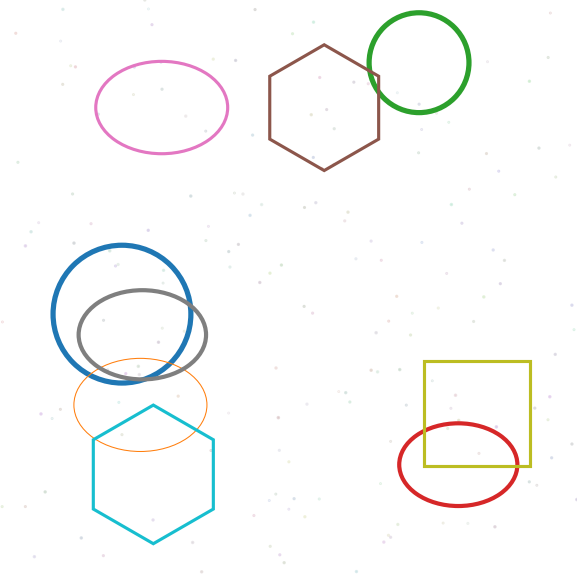[{"shape": "circle", "thickness": 2.5, "radius": 0.6, "center": [0.211, 0.455]}, {"shape": "oval", "thickness": 0.5, "radius": 0.58, "center": [0.243, 0.298]}, {"shape": "circle", "thickness": 2.5, "radius": 0.43, "center": [0.726, 0.891]}, {"shape": "oval", "thickness": 2, "radius": 0.51, "center": [0.794, 0.195]}, {"shape": "hexagon", "thickness": 1.5, "radius": 0.54, "center": [0.561, 0.813]}, {"shape": "oval", "thickness": 1.5, "radius": 0.57, "center": [0.28, 0.813]}, {"shape": "oval", "thickness": 2, "radius": 0.55, "center": [0.246, 0.419]}, {"shape": "square", "thickness": 1.5, "radius": 0.46, "center": [0.826, 0.283]}, {"shape": "hexagon", "thickness": 1.5, "radius": 0.6, "center": [0.265, 0.178]}]